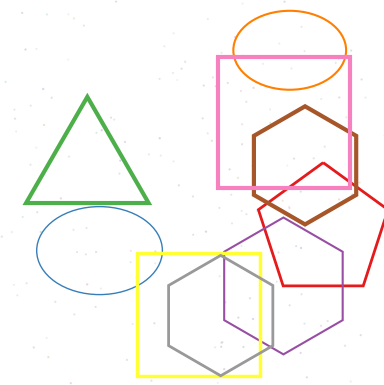[{"shape": "pentagon", "thickness": 2, "radius": 0.88, "center": [0.839, 0.401]}, {"shape": "oval", "thickness": 1, "radius": 0.82, "center": [0.259, 0.349]}, {"shape": "triangle", "thickness": 3, "radius": 0.92, "center": [0.227, 0.565]}, {"shape": "hexagon", "thickness": 1.5, "radius": 0.89, "center": [0.736, 0.257]}, {"shape": "oval", "thickness": 1.5, "radius": 0.73, "center": [0.753, 0.869]}, {"shape": "square", "thickness": 2.5, "radius": 0.8, "center": [0.515, 0.184]}, {"shape": "hexagon", "thickness": 3, "radius": 0.77, "center": [0.792, 0.57]}, {"shape": "square", "thickness": 3, "radius": 0.85, "center": [0.738, 0.681]}, {"shape": "hexagon", "thickness": 2, "radius": 0.78, "center": [0.573, 0.18]}]